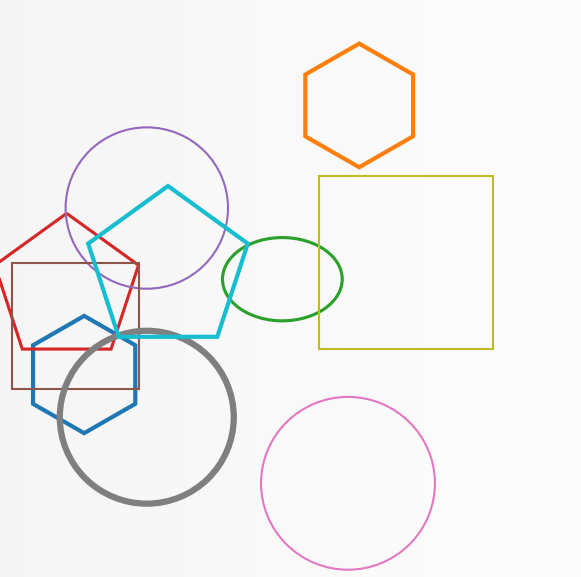[{"shape": "hexagon", "thickness": 2, "radius": 0.51, "center": [0.145, 0.351]}, {"shape": "hexagon", "thickness": 2, "radius": 0.54, "center": [0.618, 0.817]}, {"shape": "oval", "thickness": 1.5, "radius": 0.51, "center": [0.486, 0.516]}, {"shape": "pentagon", "thickness": 1.5, "radius": 0.65, "center": [0.115, 0.5]}, {"shape": "circle", "thickness": 1, "radius": 0.7, "center": [0.253, 0.639]}, {"shape": "square", "thickness": 1, "radius": 0.55, "center": [0.13, 0.434]}, {"shape": "circle", "thickness": 1, "radius": 0.75, "center": [0.599, 0.162]}, {"shape": "circle", "thickness": 3, "radius": 0.75, "center": [0.253, 0.277]}, {"shape": "square", "thickness": 1, "radius": 0.75, "center": [0.698, 0.545]}, {"shape": "pentagon", "thickness": 2, "radius": 0.72, "center": [0.289, 0.533]}]